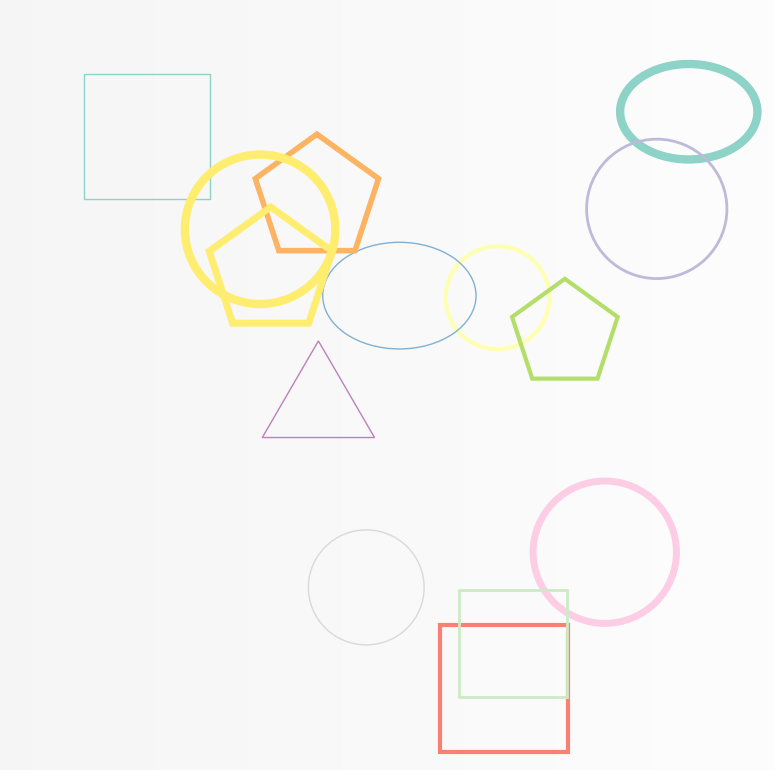[{"shape": "square", "thickness": 0.5, "radius": 0.41, "center": [0.189, 0.823]}, {"shape": "oval", "thickness": 3, "radius": 0.44, "center": [0.889, 0.855]}, {"shape": "circle", "thickness": 1.5, "radius": 0.33, "center": [0.642, 0.613]}, {"shape": "circle", "thickness": 1, "radius": 0.45, "center": [0.847, 0.729]}, {"shape": "square", "thickness": 1.5, "radius": 0.41, "center": [0.651, 0.106]}, {"shape": "oval", "thickness": 0.5, "radius": 0.49, "center": [0.515, 0.616]}, {"shape": "pentagon", "thickness": 2, "radius": 0.42, "center": [0.409, 0.742]}, {"shape": "pentagon", "thickness": 1.5, "radius": 0.36, "center": [0.729, 0.566]}, {"shape": "circle", "thickness": 2.5, "radius": 0.46, "center": [0.78, 0.283]}, {"shape": "circle", "thickness": 0.5, "radius": 0.37, "center": [0.473, 0.237]}, {"shape": "triangle", "thickness": 0.5, "radius": 0.42, "center": [0.411, 0.474]}, {"shape": "square", "thickness": 1, "radius": 0.35, "center": [0.662, 0.164]}, {"shape": "circle", "thickness": 3, "radius": 0.49, "center": [0.336, 0.702]}, {"shape": "pentagon", "thickness": 2.5, "radius": 0.42, "center": [0.349, 0.648]}]